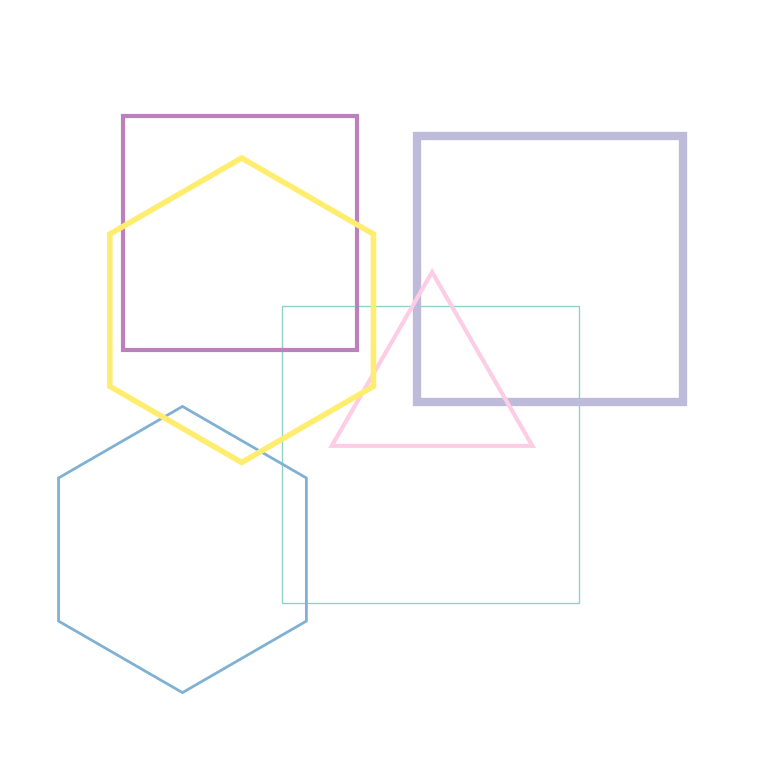[{"shape": "square", "thickness": 0.5, "radius": 0.96, "center": [0.559, 0.41]}, {"shape": "square", "thickness": 3, "radius": 0.86, "center": [0.715, 0.65]}, {"shape": "hexagon", "thickness": 1, "radius": 0.93, "center": [0.237, 0.286]}, {"shape": "triangle", "thickness": 1.5, "radius": 0.75, "center": [0.561, 0.496]}, {"shape": "square", "thickness": 1.5, "radius": 0.76, "center": [0.312, 0.697]}, {"shape": "hexagon", "thickness": 2, "radius": 0.99, "center": [0.314, 0.597]}]